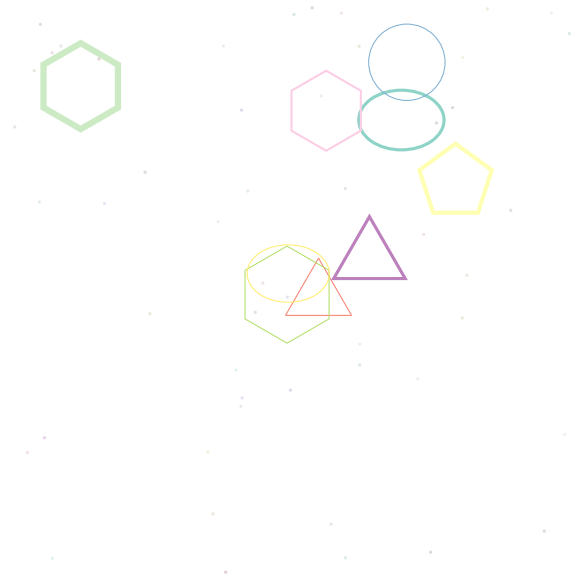[{"shape": "oval", "thickness": 1.5, "radius": 0.37, "center": [0.695, 0.791]}, {"shape": "pentagon", "thickness": 2, "radius": 0.33, "center": [0.789, 0.684]}, {"shape": "triangle", "thickness": 0.5, "radius": 0.33, "center": [0.552, 0.486]}, {"shape": "circle", "thickness": 0.5, "radius": 0.33, "center": [0.705, 0.891]}, {"shape": "hexagon", "thickness": 0.5, "radius": 0.42, "center": [0.497, 0.489]}, {"shape": "hexagon", "thickness": 1, "radius": 0.35, "center": [0.565, 0.807]}, {"shape": "triangle", "thickness": 1.5, "radius": 0.36, "center": [0.64, 0.553]}, {"shape": "hexagon", "thickness": 3, "radius": 0.37, "center": [0.14, 0.85]}, {"shape": "oval", "thickness": 0.5, "radius": 0.36, "center": [0.499, 0.525]}]